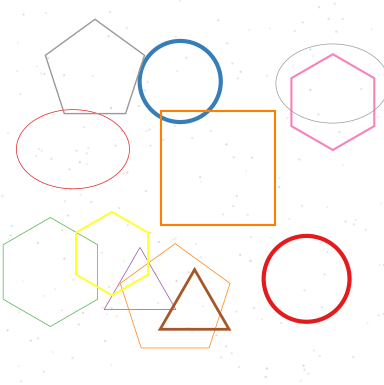[{"shape": "oval", "thickness": 0.5, "radius": 0.73, "center": [0.189, 0.612]}, {"shape": "circle", "thickness": 3, "radius": 0.56, "center": [0.796, 0.276]}, {"shape": "circle", "thickness": 3, "radius": 0.53, "center": [0.468, 0.788]}, {"shape": "hexagon", "thickness": 0.5, "radius": 0.71, "center": [0.131, 0.294]}, {"shape": "triangle", "thickness": 0.5, "radius": 0.54, "center": [0.364, 0.25]}, {"shape": "square", "thickness": 1.5, "radius": 0.74, "center": [0.567, 0.563]}, {"shape": "pentagon", "thickness": 0.5, "radius": 0.75, "center": [0.455, 0.218]}, {"shape": "hexagon", "thickness": 1.5, "radius": 0.54, "center": [0.291, 0.341]}, {"shape": "triangle", "thickness": 2, "radius": 0.52, "center": [0.505, 0.196]}, {"shape": "hexagon", "thickness": 1.5, "radius": 0.62, "center": [0.865, 0.735]}, {"shape": "pentagon", "thickness": 1, "radius": 0.68, "center": [0.247, 0.814]}, {"shape": "oval", "thickness": 0.5, "radius": 0.73, "center": [0.863, 0.783]}]